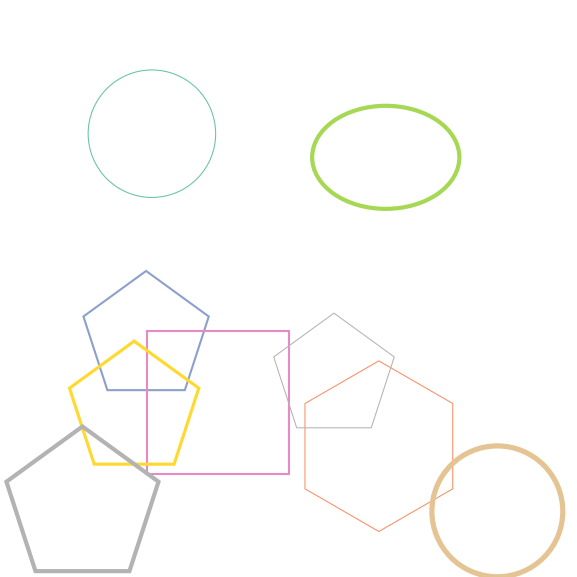[{"shape": "circle", "thickness": 0.5, "radius": 0.55, "center": [0.263, 0.768]}, {"shape": "hexagon", "thickness": 0.5, "radius": 0.74, "center": [0.656, 0.227]}, {"shape": "pentagon", "thickness": 1, "radius": 0.57, "center": [0.253, 0.416]}, {"shape": "square", "thickness": 1, "radius": 0.62, "center": [0.377, 0.302]}, {"shape": "oval", "thickness": 2, "radius": 0.64, "center": [0.668, 0.727]}, {"shape": "pentagon", "thickness": 1.5, "radius": 0.59, "center": [0.232, 0.291]}, {"shape": "circle", "thickness": 2.5, "radius": 0.57, "center": [0.861, 0.114]}, {"shape": "pentagon", "thickness": 0.5, "radius": 0.55, "center": [0.578, 0.347]}, {"shape": "pentagon", "thickness": 2, "radius": 0.69, "center": [0.143, 0.122]}]